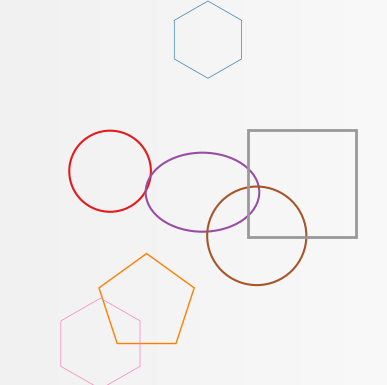[{"shape": "circle", "thickness": 1.5, "radius": 0.53, "center": [0.284, 0.555]}, {"shape": "hexagon", "thickness": 0.5, "radius": 0.5, "center": [0.537, 0.897]}, {"shape": "oval", "thickness": 1.5, "radius": 0.73, "center": [0.523, 0.501]}, {"shape": "pentagon", "thickness": 1, "radius": 0.65, "center": [0.378, 0.212]}, {"shape": "circle", "thickness": 1.5, "radius": 0.64, "center": [0.663, 0.387]}, {"shape": "hexagon", "thickness": 0.5, "radius": 0.59, "center": [0.259, 0.108]}, {"shape": "square", "thickness": 2, "radius": 0.69, "center": [0.779, 0.523]}]